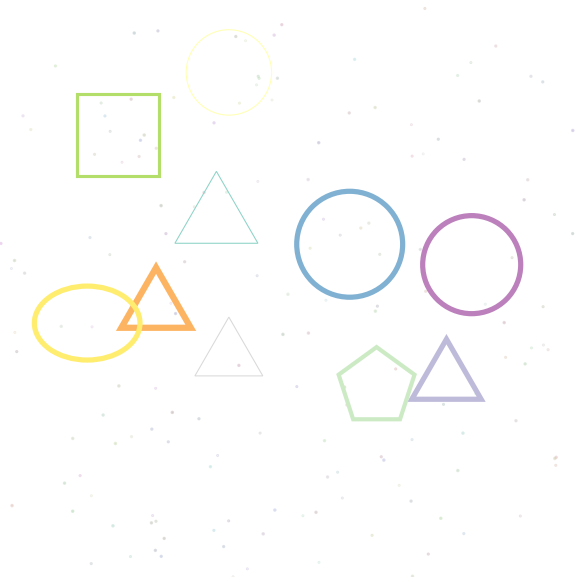[{"shape": "triangle", "thickness": 0.5, "radius": 0.42, "center": [0.375, 0.619]}, {"shape": "circle", "thickness": 0.5, "radius": 0.37, "center": [0.396, 0.874]}, {"shape": "triangle", "thickness": 2.5, "radius": 0.35, "center": [0.773, 0.342]}, {"shape": "circle", "thickness": 2.5, "radius": 0.46, "center": [0.606, 0.576]}, {"shape": "triangle", "thickness": 3, "radius": 0.35, "center": [0.27, 0.466]}, {"shape": "square", "thickness": 1.5, "radius": 0.36, "center": [0.204, 0.765]}, {"shape": "triangle", "thickness": 0.5, "radius": 0.34, "center": [0.396, 0.382]}, {"shape": "circle", "thickness": 2.5, "radius": 0.42, "center": [0.817, 0.541]}, {"shape": "pentagon", "thickness": 2, "radius": 0.35, "center": [0.652, 0.329]}, {"shape": "oval", "thickness": 2.5, "radius": 0.46, "center": [0.151, 0.44]}]